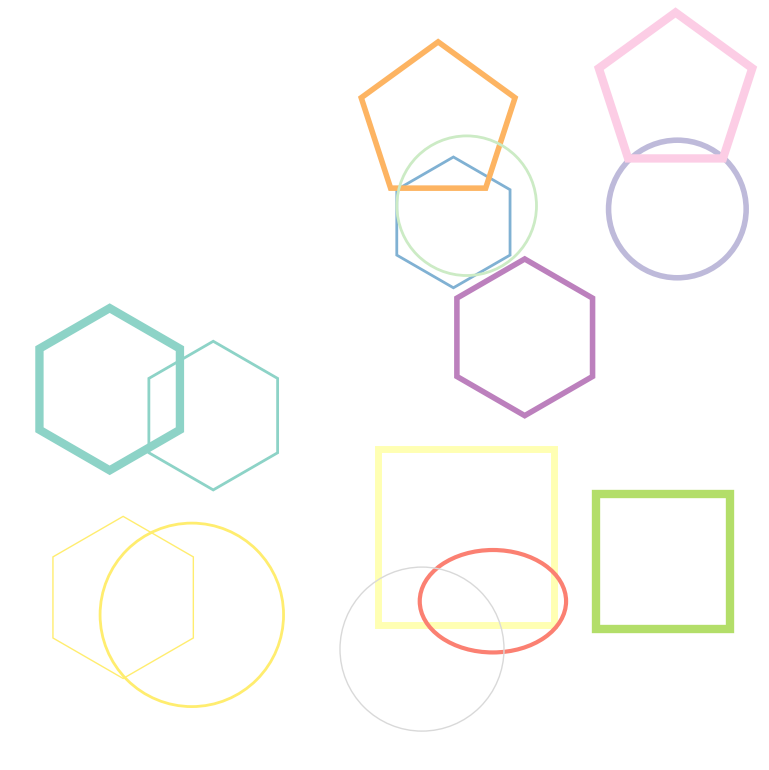[{"shape": "hexagon", "thickness": 1, "radius": 0.48, "center": [0.277, 0.46]}, {"shape": "hexagon", "thickness": 3, "radius": 0.53, "center": [0.142, 0.495]}, {"shape": "square", "thickness": 2.5, "radius": 0.57, "center": [0.605, 0.303]}, {"shape": "circle", "thickness": 2, "radius": 0.45, "center": [0.88, 0.729]}, {"shape": "oval", "thickness": 1.5, "radius": 0.48, "center": [0.64, 0.219]}, {"shape": "hexagon", "thickness": 1, "radius": 0.42, "center": [0.589, 0.711]}, {"shape": "pentagon", "thickness": 2, "radius": 0.53, "center": [0.569, 0.841]}, {"shape": "square", "thickness": 3, "radius": 0.44, "center": [0.861, 0.27]}, {"shape": "pentagon", "thickness": 3, "radius": 0.52, "center": [0.877, 0.879]}, {"shape": "circle", "thickness": 0.5, "radius": 0.53, "center": [0.548, 0.157]}, {"shape": "hexagon", "thickness": 2, "radius": 0.51, "center": [0.681, 0.562]}, {"shape": "circle", "thickness": 1, "radius": 0.45, "center": [0.606, 0.733]}, {"shape": "circle", "thickness": 1, "radius": 0.6, "center": [0.249, 0.201]}, {"shape": "hexagon", "thickness": 0.5, "radius": 0.53, "center": [0.16, 0.224]}]